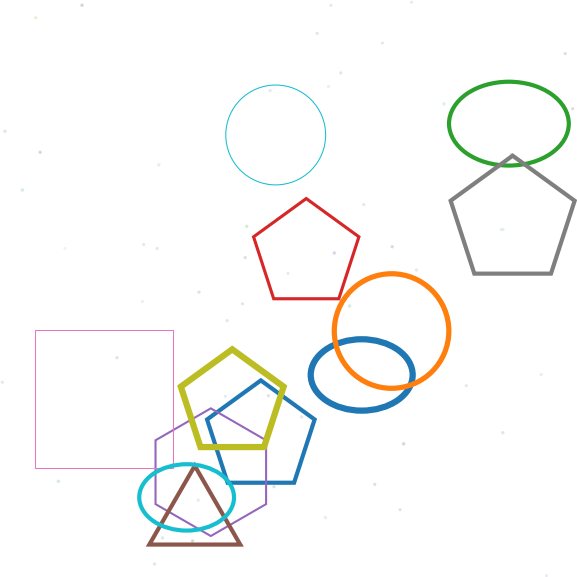[{"shape": "oval", "thickness": 3, "radius": 0.44, "center": [0.626, 0.35]}, {"shape": "pentagon", "thickness": 2, "radius": 0.49, "center": [0.452, 0.242]}, {"shape": "circle", "thickness": 2.5, "radius": 0.5, "center": [0.678, 0.426]}, {"shape": "oval", "thickness": 2, "radius": 0.52, "center": [0.881, 0.785]}, {"shape": "pentagon", "thickness": 1.5, "radius": 0.48, "center": [0.53, 0.559]}, {"shape": "hexagon", "thickness": 1, "radius": 0.55, "center": [0.365, 0.181]}, {"shape": "triangle", "thickness": 2, "radius": 0.45, "center": [0.337, 0.102]}, {"shape": "square", "thickness": 0.5, "radius": 0.6, "center": [0.18, 0.308]}, {"shape": "pentagon", "thickness": 2, "radius": 0.56, "center": [0.888, 0.617]}, {"shape": "pentagon", "thickness": 3, "radius": 0.47, "center": [0.402, 0.301]}, {"shape": "circle", "thickness": 0.5, "radius": 0.43, "center": [0.477, 0.765]}, {"shape": "oval", "thickness": 2, "radius": 0.41, "center": [0.323, 0.138]}]